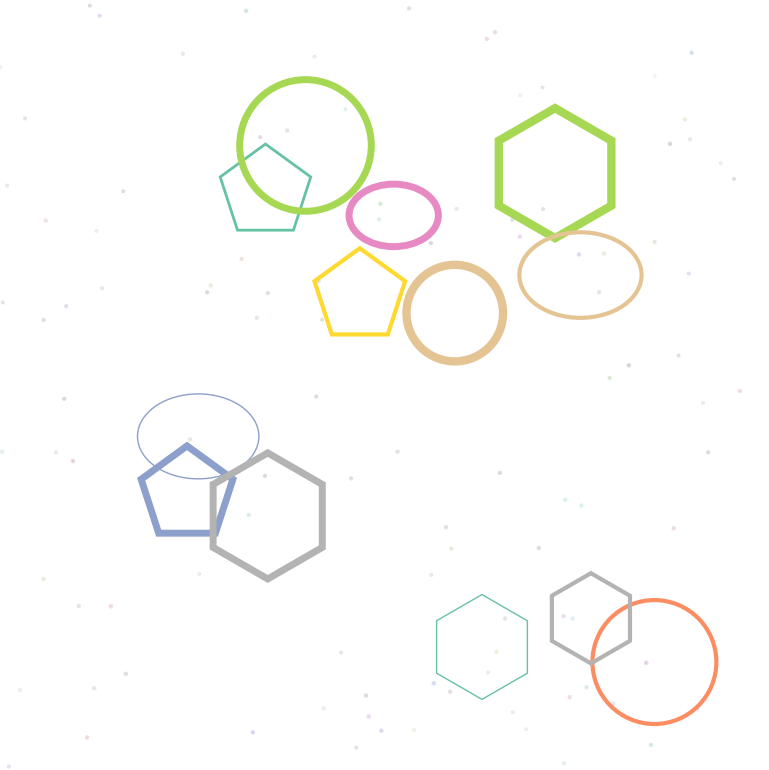[{"shape": "hexagon", "thickness": 0.5, "radius": 0.34, "center": [0.626, 0.16]}, {"shape": "pentagon", "thickness": 1, "radius": 0.31, "center": [0.345, 0.751]}, {"shape": "circle", "thickness": 1.5, "radius": 0.4, "center": [0.85, 0.14]}, {"shape": "pentagon", "thickness": 2.5, "radius": 0.31, "center": [0.243, 0.358]}, {"shape": "oval", "thickness": 0.5, "radius": 0.39, "center": [0.257, 0.433]}, {"shape": "oval", "thickness": 2.5, "radius": 0.29, "center": [0.511, 0.72]}, {"shape": "hexagon", "thickness": 3, "radius": 0.42, "center": [0.721, 0.775]}, {"shape": "circle", "thickness": 2.5, "radius": 0.43, "center": [0.397, 0.811]}, {"shape": "pentagon", "thickness": 1.5, "radius": 0.31, "center": [0.467, 0.616]}, {"shape": "circle", "thickness": 3, "radius": 0.31, "center": [0.591, 0.593]}, {"shape": "oval", "thickness": 1.5, "radius": 0.4, "center": [0.754, 0.643]}, {"shape": "hexagon", "thickness": 1.5, "radius": 0.29, "center": [0.767, 0.197]}, {"shape": "hexagon", "thickness": 2.5, "radius": 0.41, "center": [0.348, 0.33]}]